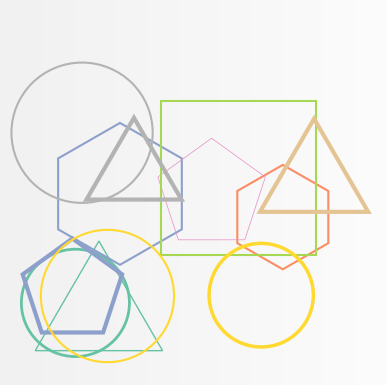[{"shape": "circle", "thickness": 2, "radius": 0.7, "center": [0.195, 0.213]}, {"shape": "triangle", "thickness": 1, "radius": 0.95, "center": [0.255, 0.184]}, {"shape": "hexagon", "thickness": 1.5, "radius": 0.68, "center": [0.73, 0.436]}, {"shape": "hexagon", "thickness": 1.5, "radius": 0.92, "center": [0.31, 0.496]}, {"shape": "pentagon", "thickness": 3, "radius": 0.67, "center": [0.187, 0.246]}, {"shape": "pentagon", "thickness": 0.5, "radius": 0.73, "center": [0.546, 0.495]}, {"shape": "square", "thickness": 1.5, "radius": 1.0, "center": [0.615, 0.538]}, {"shape": "circle", "thickness": 2.5, "radius": 0.67, "center": [0.674, 0.233]}, {"shape": "circle", "thickness": 1.5, "radius": 0.86, "center": [0.277, 0.231]}, {"shape": "triangle", "thickness": 3, "radius": 0.81, "center": [0.811, 0.53]}, {"shape": "circle", "thickness": 1.5, "radius": 0.91, "center": [0.212, 0.655]}, {"shape": "triangle", "thickness": 3, "radius": 0.71, "center": [0.346, 0.552]}]